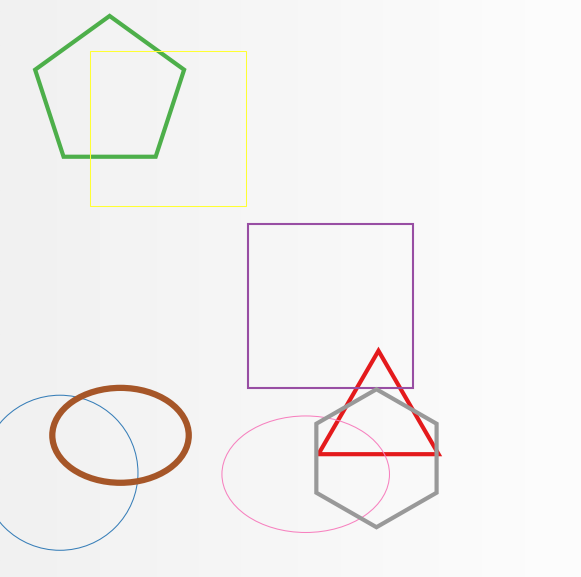[{"shape": "triangle", "thickness": 2, "radius": 0.6, "center": [0.651, 0.272]}, {"shape": "circle", "thickness": 0.5, "radius": 0.67, "center": [0.103, 0.181]}, {"shape": "pentagon", "thickness": 2, "radius": 0.67, "center": [0.189, 0.837]}, {"shape": "square", "thickness": 1, "radius": 0.71, "center": [0.569, 0.469]}, {"shape": "square", "thickness": 0.5, "radius": 0.67, "center": [0.289, 0.776]}, {"shape": "oval", "thickness": 3, "radius": 0.59, "center": [0.207, 0.245]}, {"shape": "oval", "thickness": 0.5, "radius": 0.72, "center": [0.526, 0.178]}, {"shape": "hexagon", "thickness": 2, "radius": 0.6, "center": [0.648, 0.206]}]